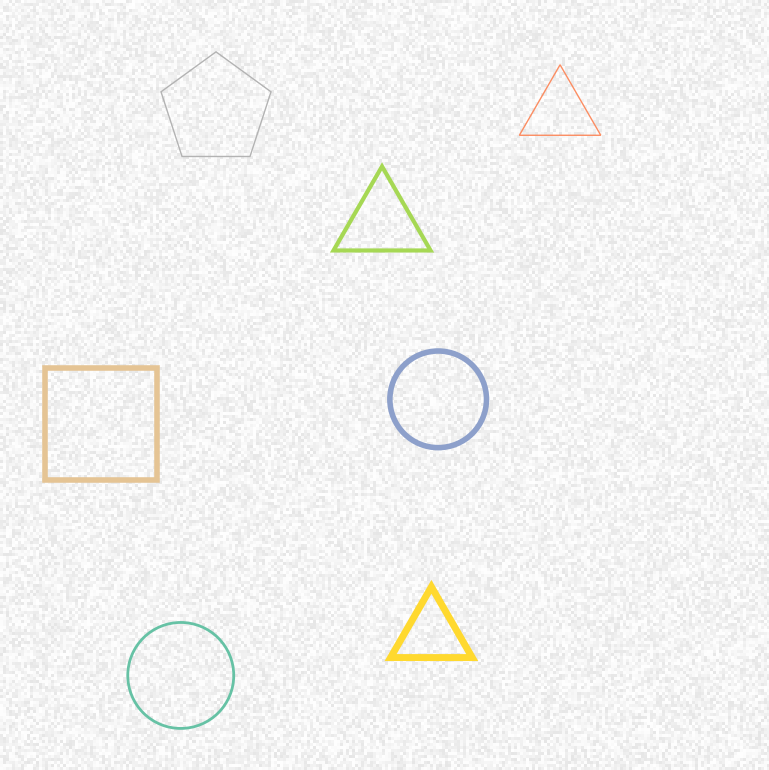[{"shape": "circle", "thickness": 1, "radius": 0.34, "center": [0.235, 0.123]}, {"shape": "triangle", "thickness": 0.5, "radius": 0.31, "center": [0.727, 0.855]}, {"shape": "circle", "thickness": 2, "radius": 0.31, "center": [0.569, 0.481]}, {"shape": "triangle", "thickness": 1.5, "radius": 0.36, "center": [0.496, 0.711]}, {"shape": "triangle", "thickness": 2.5, "radius": 0.31, "center": [0.56, 0.177]}, {"shape": "square", "thickness": 2, "radius": 0.36, "center": [0.132, 0.449]}, {"shape": "pentagon", "thickness": 0.5, "radius": 0.38, "center": [0.281, 0.858]}]